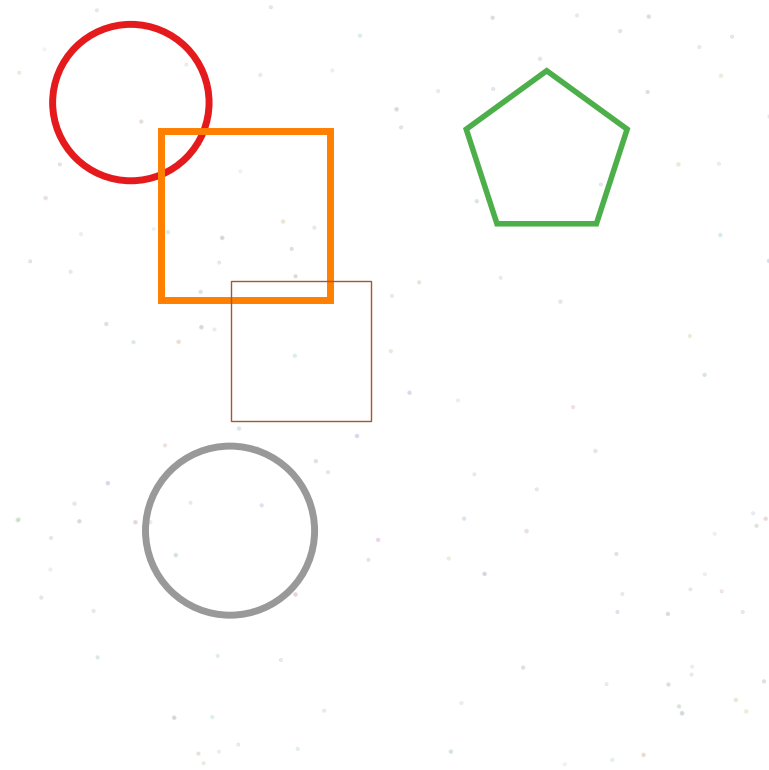[{"shape": "circle", "thickness": 2.5, "radius": 0.51, "center": [0.17, 0.867]}, {"shape": "pentagon", "thickness": 2, "radius": 0.55, "center": [0.71, 0.798]}, {"shape": "square", "thickness": 2.5, "radius": 0.55, "center": [0.319, 0.721]}, {"shape": "square", "thickness": 0.5, "radius": 0.45, "center": [0.391, 0.544]}, {"shape": "circle", "thickness": 2.5, "radius": 0.55, "center": [0.299, 0.311]}]